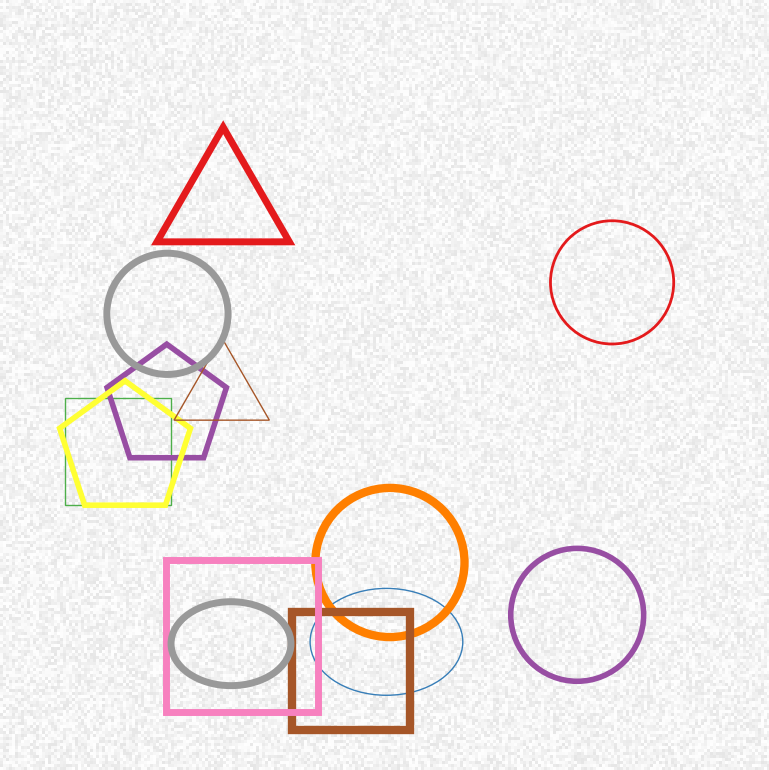[{"shape": "triangle", "thickness": 2.5, "radius": 0.5, "center": [0.29, 0.736]}, {"shape": "circle", "thickness": 1, "radius": 0.4, "center": [0.795, 0.633]}, {"shape": "oval", "thickness": 0.5, "radius": 0.5, "center": [0.502, 0.166]}, {"shape": "square", "thickness": 0.5, "radius": 0.34, "center": [0.154, 0.414]}, {"shape": "pentagon", "thickness": 2, "radius": 0.41, "center": [0.217, 0.471]}, {"shape": "circle", "thickness": 2, "radius": 0.43, "center": [0.75, 0.202]}, {"shape": "circle", "thickness": 3, "radius": 0.48, "center": [0.506, 0.269]}, {"shape": "pentagon", "thickness": 2, "radius": 0.45, "center": [0.162, 0.416]}, {"shape": "square", "thickness": 3, "radius": 0.38, "center": [0.455, 0.128]}, {"shape": "triangle", "thickness": 0.5, "radius": 0.36, "center": [0.288, 0.49]}, {"shape": "square", "thickness": 2.5, "radius": 0.49, "center": [0.314, 0.174]}, {"shape": "circle", "thickness": 2.5, "radius": 0.39, "center": [0.217, 0.592]}, {"shape": "oval", "thickness": 2.5, "radius": 0.39, "center": [0.3, 0.164]}]